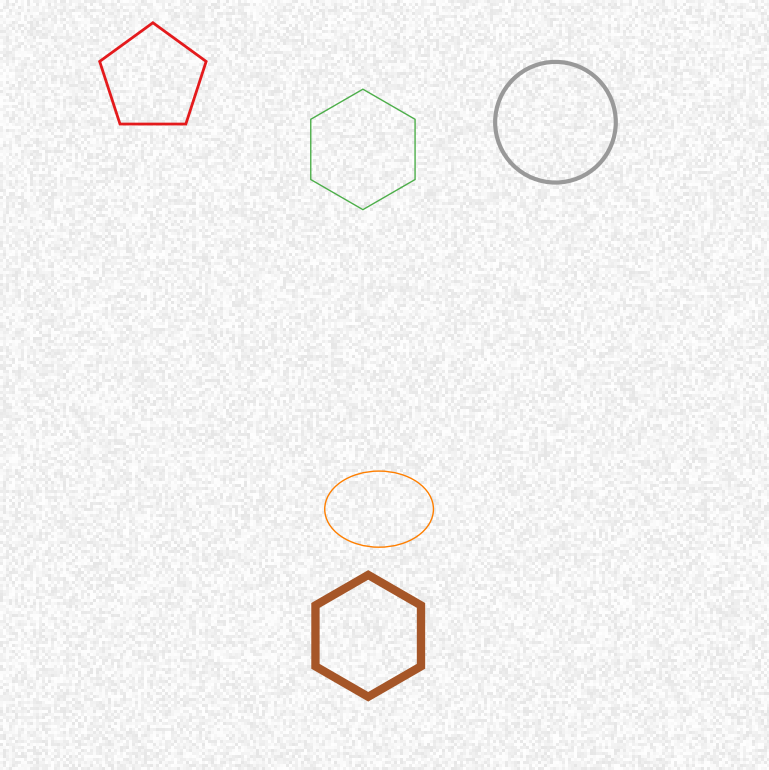[{"shape": "pentagon", "thickness": 1, "radius": 0.36, "center": [0.199, 0.898]}, {"shape": "hexagon", "thickness": 0.5, "radius": 0.39, "center": [0.471, 0.806]}, {"shape": "oval", "thickness": 0.5, "radius": 0.35, "center": [0.492, 0.339]}, {"shape": "hexagon", "thickness": 3, "radius": 0.4, "center": [0.478, 0.174]}, {"shape": "circle", "thickness": 1.5, "radius": 0.39, "center": [0.721, 0.841]}]